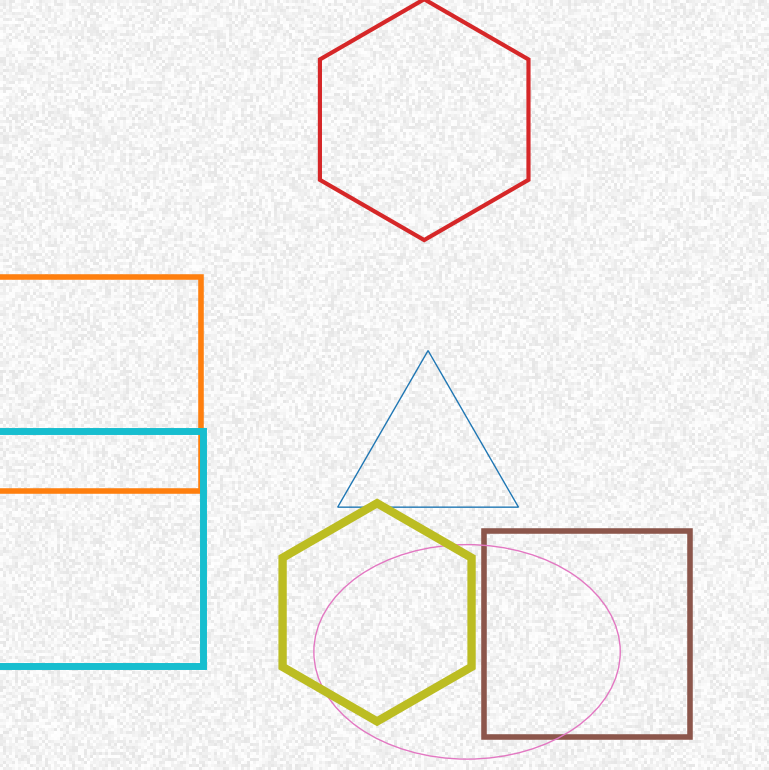[{"shape": "triangle", "thickness": 0.5, "radius": 0.68, "center": [0.556, 0.409]}, {"shape": "square", "thickness": 2, "radius": 0.7, "center": [0.122, 0.501]}, {"shape": "hexagon", "thickness": 1.5, "radius": 0.78, "center": [0.551, 0.845]}, {"shape": "square", "thickness": 2, "radius": 0.67, "center": [0.762, 0.176]}, {"shape": "oval", "thickness": 0.5, "radius": 0.99, "center": [0.607, 0.153]}, {"shape": "hexagon", "thickness": 3, "radius": 0.71, "center": [0.49, 0.205]}, {"shape": "square", "thickness": 2.5, "radius": 0.76, "center": [0.111, 0.288]}]